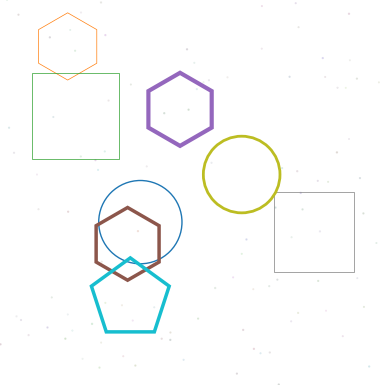[{"shape": "circle", "thickness": 1, "radius": 0.54, "center": [0.365, 0.423]}, {"shape": "hexagon", "thickness": 0.5, "radius": 0.44, "center": [0.176, 0.879]}, {"shape": "square", "thickness": 0.5, "radius": 0.56, "center": [0.196, 0.699]}, {"shape": "hexagon", "thickness": 3, "radius": 0.47, "center": [0.468, 0.716]}, {"shape": "hexagon", "thickness": 2.5, "radius": 0.47, "center": [0.331, 0.367]}, {"shape": "square", "thickness": 0.5, "radius": 0.52, "center": [0.816, 0.396]}, {"shape": "circle", "thickness": 2, "radius": 0.5, "center": [0.628, 0.547]}, {"shape": "pentagon", "thickness": 2.5, "radius": 0.53, "center": [0.338, 0.224]}]